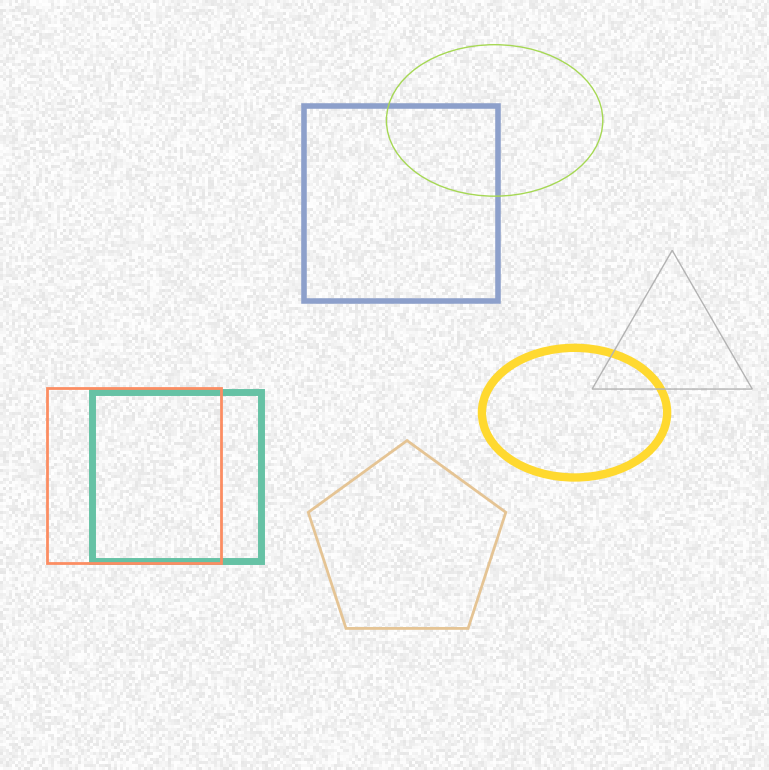[{"shape": "square", "thickness": 2.5, "radius": 0.55, "center": [0.229, 0.381]}, {"shape": "square", "thickness": 1, "radius": 0.57, "center": [0.174, 0.383]}, {"shape": "square", "thickness": 2, "radius": 0.63, "center": [0.521, 0.736]}, {"shape": "oval", "thickness": 0.5, "radius": 0.7, "center": [0.642, 0.844]}, {"shape": "oval", "thickness": 3, "radius": 0.6, "center": [0.746, 0.464]}, {"shape": "pentagon", "thickness": 1, "radius": 0.67, "center": [0.529, 0.293]}, {"shape": "triangle", "thickness": 0.5, "radius": 0.6, "center": [0.873, 0.555]}]